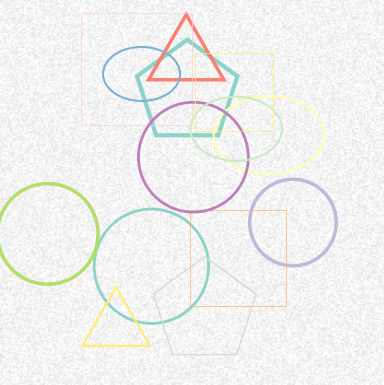[{"shape": "circle", "thickness": 2, "radius": 0.74, "center": [0.393, 0.309]}, {"shape": "pentagon", "thickness": 3, "radius": 0.69, "center": [0.486, 0.76]}, {"shape": "oval", "thickness": 1.5, "radius": 0.72, "center": [0.699, 0.649]}, {"shape": "circle", "thickness": 2.5, "radius": 0.56, "center": [0.761, 0.422]}, {"shape": "triangle", "thickness": 2.5, "radius": 0.56, "center": [0.484, 0.849]}, {"shape": "oval", "thickness": 1.5, "radius": 0.5, "center": [0.368, 0.808]}, {"shape": "square", "thickness": 0.5, "radius": 0.62, "center": [0.618, 0.33]}, {"shape": "circle", "thickness": 2.5, "radius": 0.65, "center": [0.124, 0.392]}, {"shape": "square", "thickness": 0.5, "radius": 0.72, "center": [0.355, 0.821]}, {"shape": "pentagon", "thickness": 1, "radius": 0.7, "center": [0.532, 0.193]}, {"shape": "circle", "thickness": 2, "radius": 0.71, "center": [0.502, 0.592]}, {"shape": "oval", "thickness": 1.5, "radius": 0.6, "center": [0.614, 0.665]}, {"shape": "triangle", "thickness": 1.5, "radius": 0.51, "center": [0.302, 0.153]}, {"shape": "square", "thickness": 0.5, "radius": 0.5, "center": [0.607, 0.761]}]